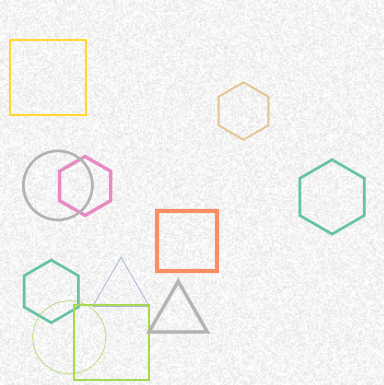[{"shape": "hexagon", "thickness": 2, "radius": 0.48, "center": [0.863, 0.489]}, {"shape": "hexagon", "thickness": 2, "radius": 0.41, "center": [0.133, 0.243]}, {"shape": "square", "thickness": 3, "radius": 0.39, "center": [0.485, 0.374]}, {"shape": "triangle", "thickness": 0.5, "radius": 0.43, "center": [0.314, 0.247]}, {"shape": "hexagon", "thickness": 2.5, "radius": 0.38, "center": [0.221, 0.517]}, {"shape": "circle", "thickness": 0.5, "radius": 0.48, "center": [0.18, 0.124]}, {"shape": "square", "thickness": 1.5, "radius": 0.49, "center": [0.289, 0.111]}, {"shape": "square", "thickness": 1.5, "radius": 0.49, "center": [0.125, 0.8]}, {"shape": "hexagon", "thickness": 1.5, "radius": 0.37, "center": [0.632, 0.712]}, {"shape": "circle", "thickness": 2, "radius": 0.45, "center": [0.15, 0.518]}, {"shape": "triangle", "thickness": 2.5, "radius": 0.44, "center": [0.463, 0.182]}]